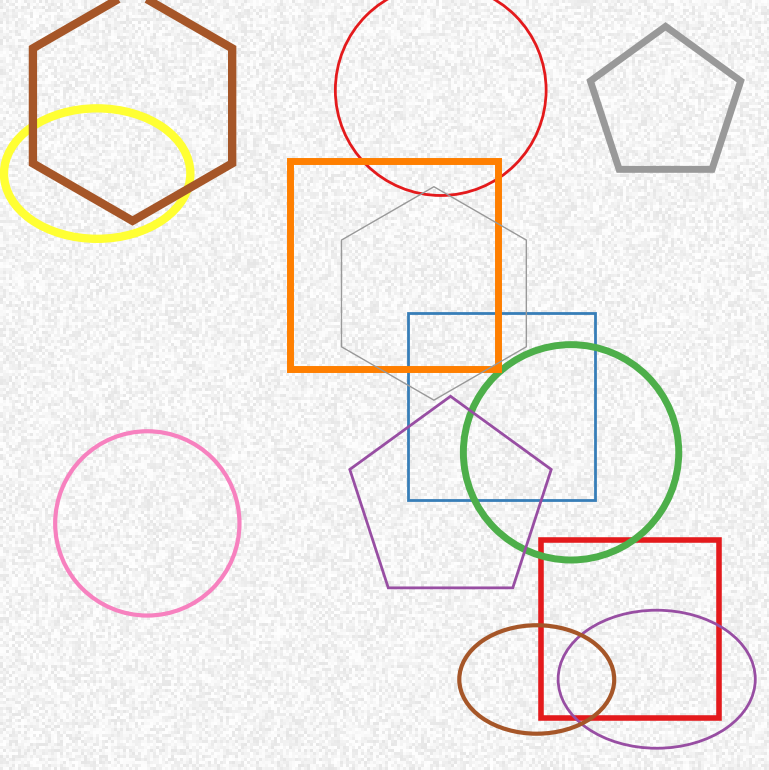[{"shape": "circle", "thickness": 1, "radius": 0.68, "center": [0.572, 0.883]}, {"shape": "square", "thickness": 2, "radius": 0.58, "center": [0.818, 0.183]}, {"shape": "square", "thickness": 1, "radius": 0.61, "center": [0.651, 0.472]}, {"shape": "circle", "thickness": 2.5, "radius": 0.7, "center": [0.742, 0.413]}, {"shape": "oval", "thickness": 1, "radius": 0.64, "center": [0.853, 0.118]}, {"shape": "pentagon", "thickness": 1, "radius": 0.69, "center": [0.585, 0.348]}, {"shape": "square", "thickness": 2.5, "radius": 0.68, "center": [0.512, 0.656]}, {"shape": "oval", "thickness": 3, "radius": 0.61, "center": [0.126, 0.775]}, {"shape": "oval", "thickness": 1.5, "radius": 0.5, "center": [0.697, 0.118]}, {"shape": "hexagon", "thickness": 3, "radius": 0.75, "center": [0.172, 0.863]}, {"shape": "circle", "thickness": 1.5, "radius": 0.6, "center": [0.191, 0.32]}, {"shape": "pentagon", "thickness": 2.5, "radius": 0.51, "center": [0.864, 0.863]}, {"shape": "hexagon", "thickness": 0.5, "radius": 0.69, "center": [0.564, 0.619]}]